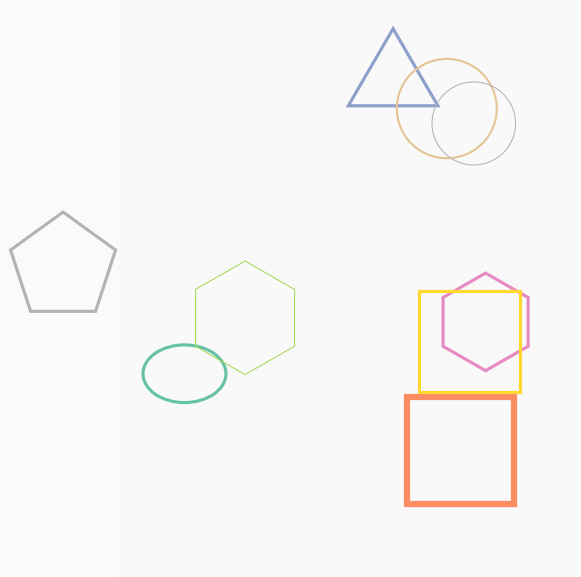[{"shape": "oval", "thickness": 1.5, "radius": 0.36, "center": [0.317, 0.352]}, {"shape": "square", "thickness": 3, "radius": 0.46, "center": [0.792, 0.219]}, {"shape": "triangle", "thickness": 1.5, "radius": 0.44, "center": [0.676, 0.86]}, {"shape": "hexagon", "thickness": 1.5, "radius": 0.42, "center": [0.835, 0.442]}, {"shape": "hexagon", "thickness": 0.5, "radius": 0.49, "center": [0.422, 0.449]}, {"shape": "square", "thickness": 1.5, "radius": 0.44, "center": [0.808, 0.408]}, {"shape": "circle", "thickness": 1, "radius": 0.43, "center": [0.769, 0.811]}, {"shape": "circle", "thickness": 0.5, "radius": 0.36, "center": [0.815, 0.785]}, {"shape": "pentagon", "thickness": 1.5, "radius": 0.48, "center": [0.109, 0.537]}]